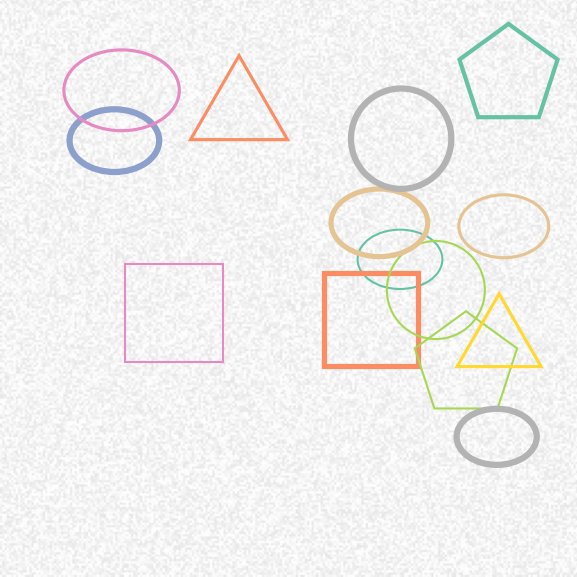[{"shape": "oval", "thickness": 1, "radius": 0.37, "center": [0.693, 0.55]}, {"shape": "pentagon", "thickness": 2, "radius": 0.45, "center": [0.881, 0.868]}, {"shape": "square", "thickness": 2.5, "radius": 0.41, "center": [0.642, 0.446]}, {"shape": "triangle", "thickness": 1.5, "radius": 0.48, "center": [0.414, 0.806]}, {"shape": "oval", "thickness": 3, "radius": 0.39, "center": [0.198, 0.756]}, {"shape": "square", "thickness": 1, "radius": 0.42, "center": [0.301, 0.457]}, {"shape": "oval", "thickness": 1.5, "radius": 0.5, "center": [0.211, 0.843]}, {"shape": "pentagon", "thickness": 1, "radius": 0.47, "center": [0.807, 0.367]}, {"shape": "circle", "thickness": 1, "radius": 0.42, "center": [0.755, 0.497]}, {"shape": "triangle", "thickness": 1.5, "radius": 0.42, "center": [0.864, 0.406]}, {"shape": "oval", "thickness": 2.5, "radius": 0.42, "center": [0.657, 0.613]}, {"shape": "oval", "thickness": 1.5, "radius": 0.39, "center": [0.872, 0.607]}, {"shape": "oval", "thickness": 3, "radius": 0.35, "center": [0.86, 0.243]}, {"shape": "circle", "thickness": 3, "radius": 0.43, "center": [0.695, 0.759]}]